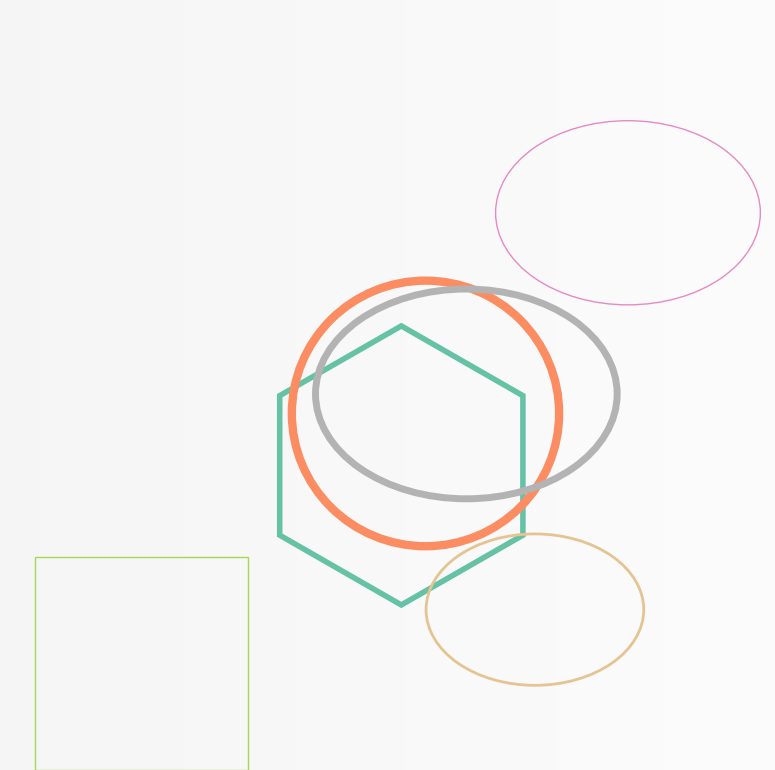[{"shape": "hexagon", "thickness": 2, "radius": 0.91, "center": [0.518, 0.396]}, {"shape": "circle", "thickness": 3, "radius": 0.86, "center": [0.549, 0.463]}, {"shape": "oval", "thickness": 0.5, "radius": 0.85, "center": [0.81, 0.724]}, {"shape": "square", "thickness": 0.5, "radius": 0.69, "center": [0.183, 0.138]}, {"shape": "oval", "thickness": 1, "radius": 0.7, "center": [0.69, 0.208]}, {"shape": "oval", "thickness": 2.5, "radius": 0.97, "center": [0.602, 0.488]}]